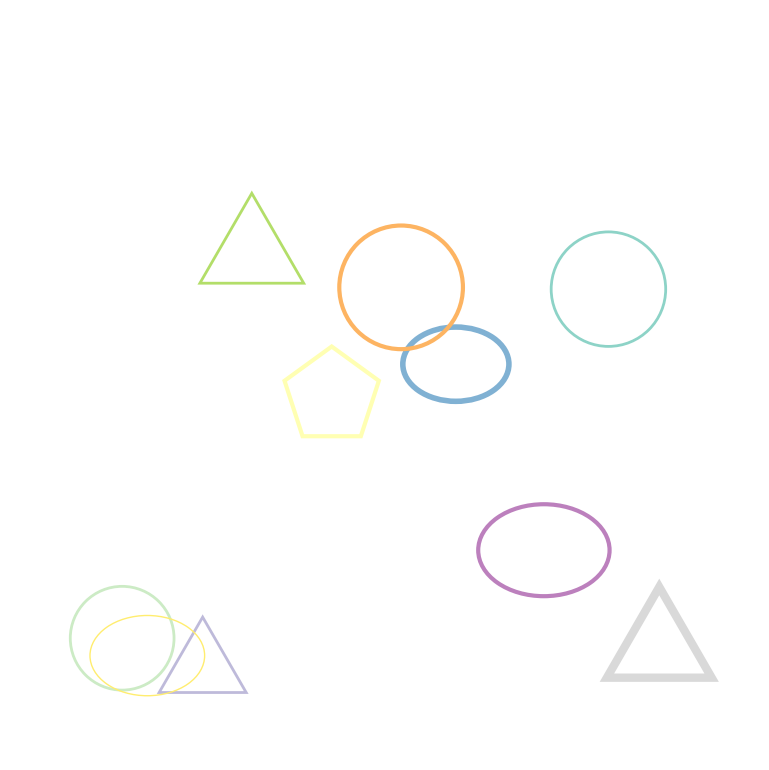[{"shape": "circle", "thickness": 1, "radius": 0.37, "center": [0.79, 0.624]}, {"shape": "pentagon", "thickness": 1.5, "radius": 0.32, "center": [0.431, 0.486]}, {"shape": "triangle", "thickness": 1, "radius": 0.33, "center": [0.263, 0.133]}, {"shape": "oval", "thickness": 2, "radius": 0.34, "center": [0.592, 0.527]}, {"shape": "circle", "thickness": 1.5, "radius": 0.4, "center": [0.521, 0.627]}, {"shape": "triangle", "thickness": 1, "radius": 0.39, "center": [0.327, 0.671]}, {"shape": "triangle", "thickness": 3, "radius": 0.39, "center": [0.856, 0.159]}, {"shape": "oval", "thickness": 1.5, "radius": 0.43, "center": [0.706, 0.285]}, {"shape": "circle", "thickness": 1, "radius": 0.34, "center": [0.159, 0.171]}, {"shape": "oval", "thickness": 0.5, "radius": 0.37, "center": [0.191, 0.149]}]